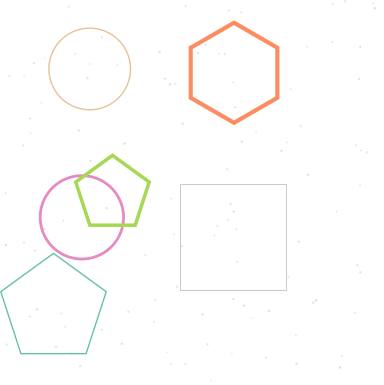[{"shape": "pentagon", "thickness": 1, "radius": 0.72, "center": [0.139, 0.198]}, {"shape": "hexagon", "thickness": 3, "radius": 0.65, "center": [0.608, 0.811]}, {"shape": "circle", "thickness": 2, "radius": 0.54, "center": [0.213, 0.436]}, {"shape": "pentagon", "thickness": 2.5, "radius": 0.5, "center": [0.292, 0.496]}, {"shape": "circle", "thickness": 1, "radius": 0.53, "center": [0.233, 0.821]}, {"shape": "square", "thickness": 0.5, "radius": 0.69, "center": [0.604, 0.385]}]